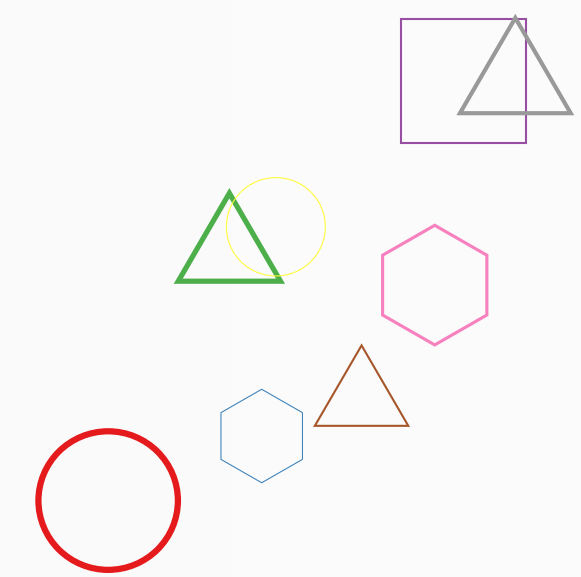[{"shape": "circle", "thickness": 3, "radius": 0.6, "center": [0.186, 0.132]}, {"shape": "hexagon", "thickness": 0.5, "radius": 0.4, "center": [0.45, 0.244]}, {"shape": "triangle", "thickness": 2.5, "radius": 0.51, "center": [0.395, 0.563]}, {"shape": "square", "thickness": 1, "radius": 0.54, "center": [0.797, 0.859]}, {"shape": "circle", "thickness": 0.5, "radius": 0.43, "center": [0.475, 0.606]}, {"shape": "triangle", "thickness": 1, "radius": 0.46, "center": [0.622, 0.308]}, {"shape": "hexagon", "thickness": 1.5, "radius": 0.52, "center": [0.748, 0.505]}, {"shape": "triangle", "thickness": 2, "radius": 0.55, "center": [0.887, 0.858]}]